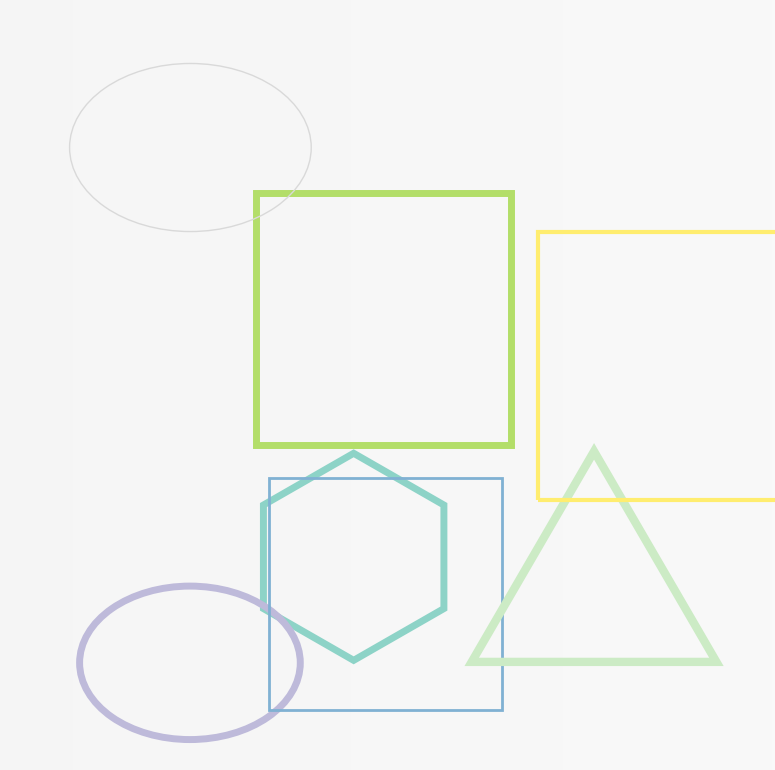[{"shape": "hexagon", "thickness": 2.5, "radius": 0.67, "center": [0.456, 0.277]}, {"shape": "oval", "thickness": 2.5, "radius": 0.71, "center": [0.245, 0.139]}, {"shape": "square", "thickness": 1, "radius": 0.75, "center": [0.498, 0.228]}, {"shape": "square", "thickness": 2.5, "radius": 0.82, "center": [0.495, 0.586]}, {"shape": "oval", "thickness": 0.5, "radius": 0.78, "center": [0.246, 0.808]}, {"shape": "triangle", "thickness": 3, "radius": 0.91, "center": [0.767, 0.232]}, {"shape": "square", "thickness": 1.5, "radius": 0.87, "center": [0.868, 0.524]}]